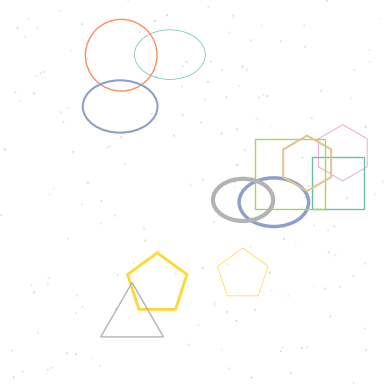[{"shape": "square", "thickness": 1, "radius": 0.34, "center": [0.877, 0.524]}, {"shape": "oval", "thickness": 0.5, "radius": 0.46, "center": [0.441, 0.858]}, {"shape": "circle", "thickness": 1, "radius": 0.47, "center": [0.315, 0.857]}, {"shape": "oval", "thickness": 1.5, "radius": 0.49, "center": [0.312, 0.723]}, {"shape": "oval", "thickness": 2.5, "radius": 0.45, "center": [0.711, 0.475]}, {"shape": "hexagon", "thickness": 0.5, "radius": 0.37, "center": [0.89, 0.603]}, {"shape": "square", "thickness": 1, "radius": 0.46, "center": [0.752, 0.548]}, {"shape": "pentagon", "thickness": 2, "radius": 0.41, "center": [0.408, 0.262]}, {"shape": "pentagon", "thickness": 0.5, "radius": 0.34, "center": [0.631, 0.287]}, {"shape": "hexagon", "thickness": 1.5, "radius": 0.36, "center": [0.798, 0.576]}, {"shape": "oval", "thickness": 3, "radius": 0.39, "center": [0.631, 0.481]}, {"shape": "triangle", "thickness": 1, "radius": 0.47, "center": [0.343, 0.172]}]